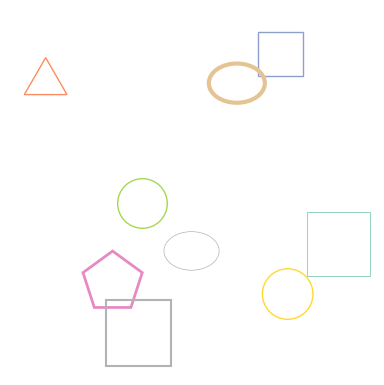[{"shape": "square", "thickness": 0.5, "radius": 0.41, "center": [0.879, 0.366]}, {"shape": "triangle", "thickness": 1, "radius": 0.32, "center": [0.119, 0.786]}, {"shape": "square", "thickness": 1, "radius": 0.29, "center": [0.729, 0.86]}, {"shape": "pentagon", "thickness": 2, "radius": 0.4, "center": [0.293, 0.267]}, {"shape": "circle", "thickness": 1, "radius": 0.32, "center": [0.37, 0.471]}, {"shape": "circle", "thickness": 1, "radius": 0.33, "center": [0.747, 0.236]}, {"shape": "oval", "thickness": 3, "radius": 0.36, "center": [0.615, 0.784]}, {"shape": "oval", "thickness": 0.5, "radius": 0.36, "center": [0.497, 0.348]}, {"shape": "square", "thickness": 1.5, "radius": 0.43, "center": [0.36, 0.135]}]